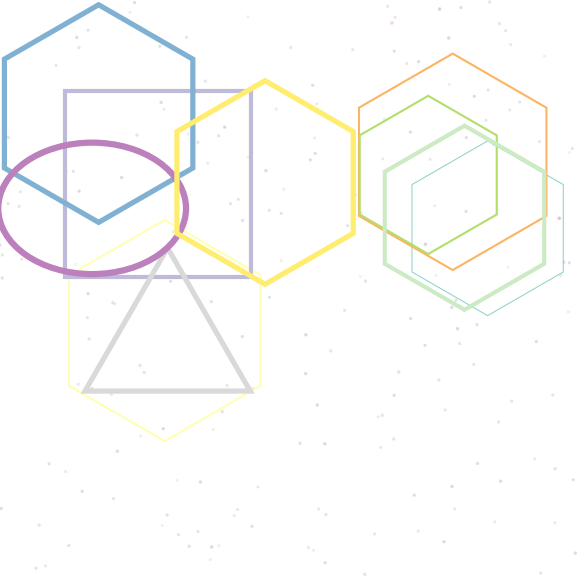[{"shape": "hexagon", "thickness": 0.5, "radius": 0.76, "center": [0.844, 0.604]}, {"shape": "hexagon", "thickness": 1, "radius": 0.96, "center": [0.285, 0.427]}, {"shape": "square", "thickness": 2, "radius": 0.81, "center": [0.274, 0.68]}, {"shape": "hexagon", "thickness": 2.5, "radius": 0.94, "center": [0.171, 0.802]}, {"shape": "hexagon", "thickness": 1, "radius": 0.94, "center": [0.784, 0.719]}, {"shape": "hexagon", "thickness": 1, "radius": 0.69, "center": [0.741, 0.696]}, {"shape": "triangle", "thickness": 2.5, "radius": 0.83, "center": [0.29, 0.405]}, {"shape": "oval", "thickness": 3, "radius": 0.81, "center": [0.16, 0.638]}, {"shape": "hexagon", "thickness": 2, "radius": 0.8, "center": [0.804, 0.622]}, {"shape": "hexagon", "thickness": 2.5, "radius": 0.88, "center": [0.459, 0.683]}]